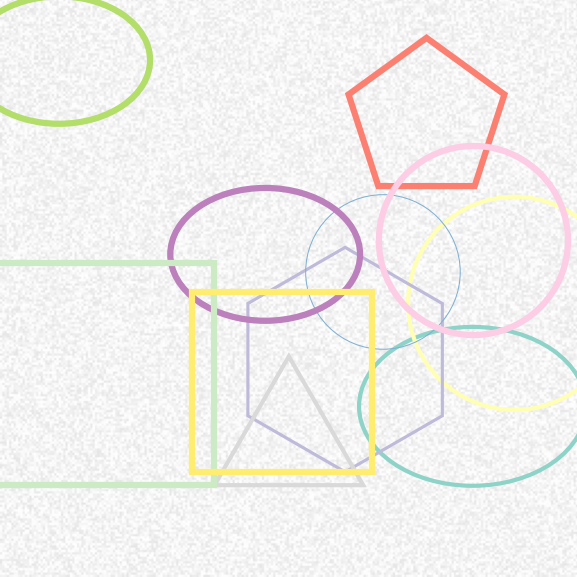[{"shape": "oval", "thickness": 2, "radius": 0.98, "center": [0.818, 0.296]}, {"shape": "circle", "thickness": 2, "radius": 0.92, "center": [0.891, 0.474]}, {"shape": "hexagon", "thickness": 1.5, "radius": 0.97, "center": [0.598, 0.376]}, {"shape": "pentagon", "thickness": 3, "radius": 0.71, "center": [0.739, 0.792]}, {"shape": "circle", "thickness": 0.5, "radius": 0.67, "center": [0.663, 0.528]}, {"shape": "oval", "thickness": 3, "radius": 0.79, "center": [0.102, 0.895]}, {"shape": "circle", "thickness": 3, "radius": 0.82, "center": [0.82, 0.583]}, {"shape": "triangle", "thickness": 2, "radius": 0.74, "center": [0.5, 0.233]}, {"shape": "oval", "thickness": 3, "radius": 0.82, "center": [0.459, 0.559]}, {"shape": "square", "thickness": 3, "radius": 0.96, "center": [0.178, 0.351]}, {"shape": "square", "thickness": 3, "radius": 0.78, "center": [0.488, 0.338]}]